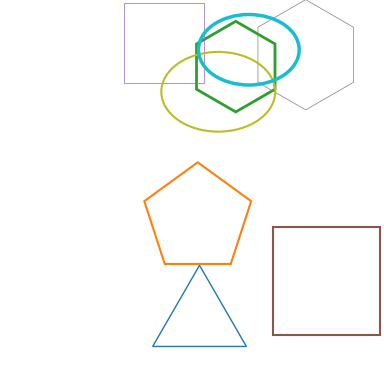[{"shape": "triangle", "thickness": 1, "radius": 0.7, "center": [0.518, 0.17]}, {"shape": "pentagon", "thickness": 1.5, "radius": 0.73, "center": [0.514, 0.432]}, {"shape": "hexagon", "thickness": 2, "radius": 0.59, "center": [0.612, 0.827]}, {"shape": "square", "thickness": 0.5, "radius": 0.52, "center": [0.427, 0.888]}, {"shape": "square", "thickness": 1.5, "radius": 0.7, "center": [0.848, 0.27]}, {"shape": "hexagon", "thickness": 0.5, "radius": 0.72, "center": [0.794, 0.858]}, {"shape": "oval", "thickness": 1.5, "radius": 0.74, "center": [0.567, 0.762]}, {"shape": "oval", "thickness": 2.5, "radius": 0.65, "center": [0.646, 0.871]}]